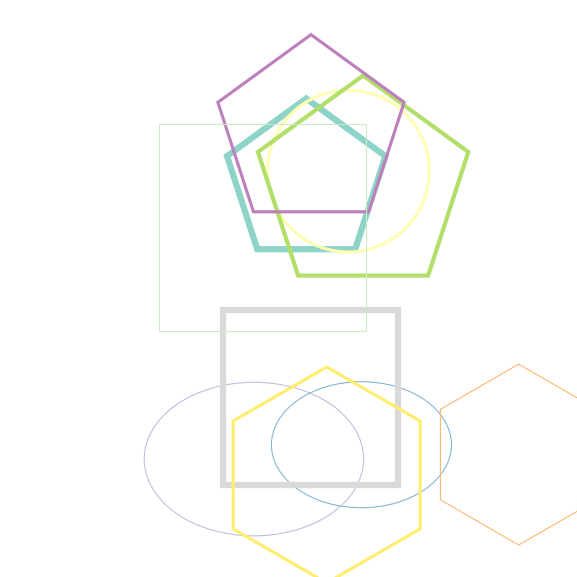[{"shape": "pentagon", "thickness": 3, "radius": 0.72, "center": [0.53, 0.684]}, {"shape": "circle", "thickness": 1.5, "radius": 0.7, "center": [0.603, 0.703]}, {"shape": "oval", "thickness": 0.5, "radius": 0.95, "center": [0.44, 0.204]}, {"shape": "oval", "thickness": 0.5, "radius": 0.78, "center": [0.626, 0.229]}, {"shape": "hexagon", "thickness": 0.5, "radius": 0.78, "center": [0.898, 0.212]}, {"shape": "pentagon", "thickness": 2, "radius": 0.96, "center": [0.629, 0.677]}, {"shape": "square", "thickness": 3, "radius": 0.76, "center": [0.538, 0.311]}, {"shape": "pentagon", "thickness": 1.5, "radius": 0.85, "center": [0.539, 0.77]}, {"shape": "square", "thickness": 0.5, "radius": 0.9, "center": [0.454, 0.606]}, {"shape": "hexagon", "thickness": 1.5, "radius": 0.93, "center": [0.566, 0.177]}]